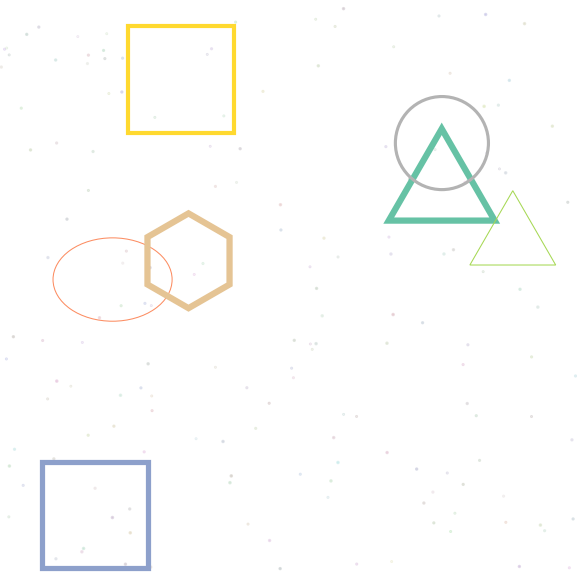[{"shape": "triangle", "thickness": 3, "radius": 0.53, "center": [0.765, 0.67]}, {"shape": "oval", "thickness": 0.5, "radius": 0.52, "center": [0.195, 0.515]}, {"shape": "square", "thickness": 2.5, "radius": 0.46, "center": [0.164, 0.108]}, {"shape": "triangle", "thickness": 0.5, "radius": 0.43, "center": [0.888, 0.583]}, {"shape": "square", "thickness": 2, "radius": 0.46, "center": [0.314, 0.861]}, {"shape": "hexagon", "thickness": 3, "radius": 0.41, "center": [0.326, 0.548]}, {"shape": "circle", "thickness": 1.5, "radius": 0.4, "center": [0.765, 0.751]}]